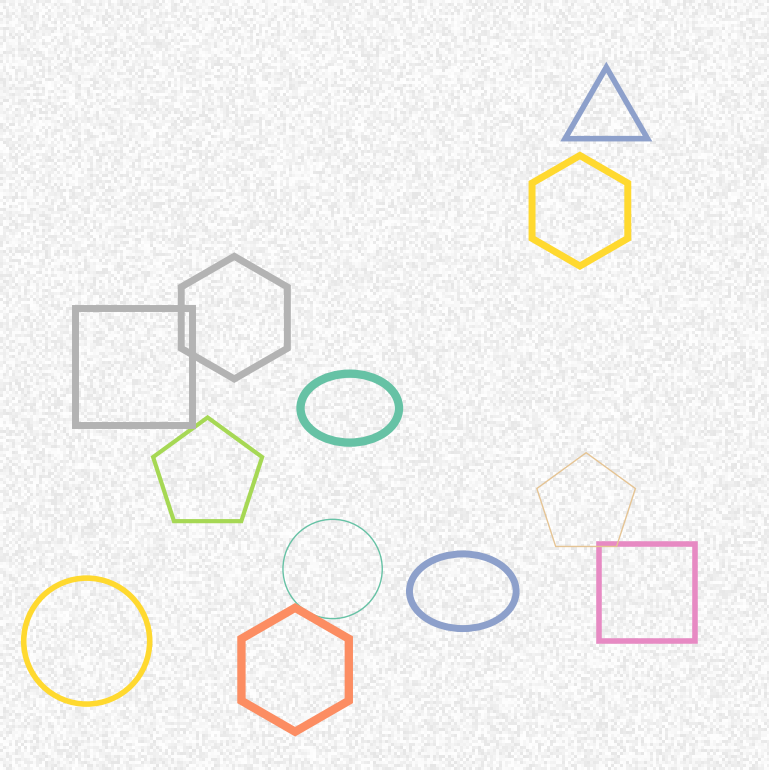[{"shape": "circle", "thickness": 0.5, "radius": 0.32, "center": [0.432, 0.261]}, {"shape": "oval", "thickness": 3, "radius": 0.32, "center": [0.454, 0.47]}, {"shape": "hexagon", "thickness": 3, "radius": 0.4, "center": [0.383, 0.13]}, {"shape": "oval", "thickness": 2.5, "radius": 0.35, "center": [0.601, 0.232]}, {"shape": "triangle", "thickness": 2, "radius": 0.31, "center": [0.787, 0.851]}, {"shape": "square", "thickness": 2, "radius": 0.31, "center": [0.84, 0.231]}, {"shape": "pentagon", "thickness": 1.5, "radius": 0.37, "center": [0.27, 0.383]}, {"shape": "hexagon", "thickness": 2.5, "radius": 0.36, "center": [0.753, 0.726]}, {"shape": "circle", "thickness": 2, "radius": 0.41, "center": [0.113, 0.167]}, {"shape": "pentagon", "thickness": 0.5, "radius": 0.34, "center": [0.761, 0.345]}, {"shape": "hexagon", "thickness": 2.5, "radius": 0.4, "center": [0.304, 0.587]}, {"shape": "square", "thickness": 2.5, "radius": 0.38, "center": [0.173, 0.524]}]